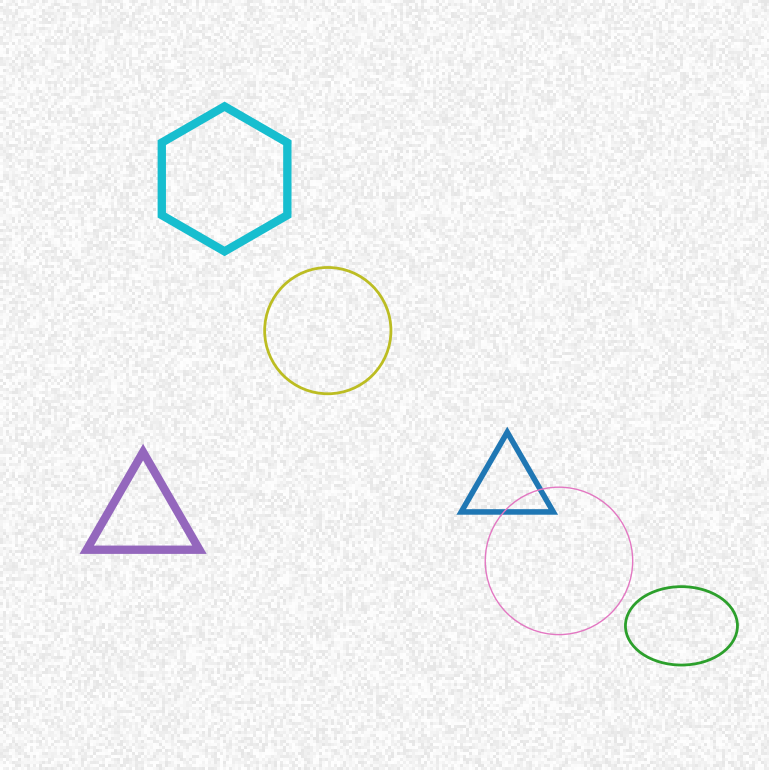[{"shape": "triangle", "thickness": 2, "radius": 0.35, "center": [0.659, 0.37]}, {"shape": "oval", "thickness": 1, "radius": 0.36, "center": [0.885, 0.187]}, {"shape": "triangle", "thickness": 3, "radius": 0.42, "center": [0.186, 0.328]}, {"shape": "circle", "thickness": 0.5, "radius": 0.48, "center": [0.726, 0.272]}, {"shape": "circle", "thickness": 1, "radius": 0.41, "center": [0.426, 0.571]}, {"shape": "hexagon", "thickness": 3, "radius": 0.47, "center": [0.292, 0.768]}]